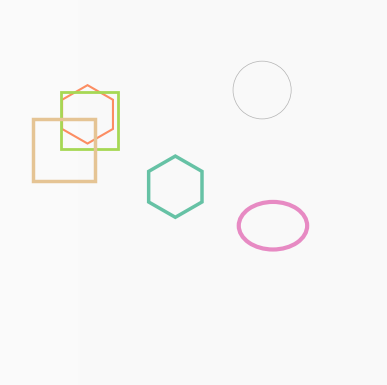[{"shape": "hexagon", "thickness": 2.5, "radius": 0.4, "center": [0.452, 0.515]}, {"shape": "hexagon", "thickness": 1.5, "radius": 0.38, "center": [0.226, 0.703]}, {"shape": "oval", "thickness": 3, "radius": 0.44, "center": [0.704, 0.414]}, {"shape": "square", "thickness": 2, "radius": 0.37, "center": [0.231, 0.688]}, {"shape": "square", "thickness": 2.5, "radius": 0.4, "center": [0.166, 0.61]}, {"shape": "circle", "thickness": 0.5, "radius": 0.38, "center": [0.676, 0.766]}]